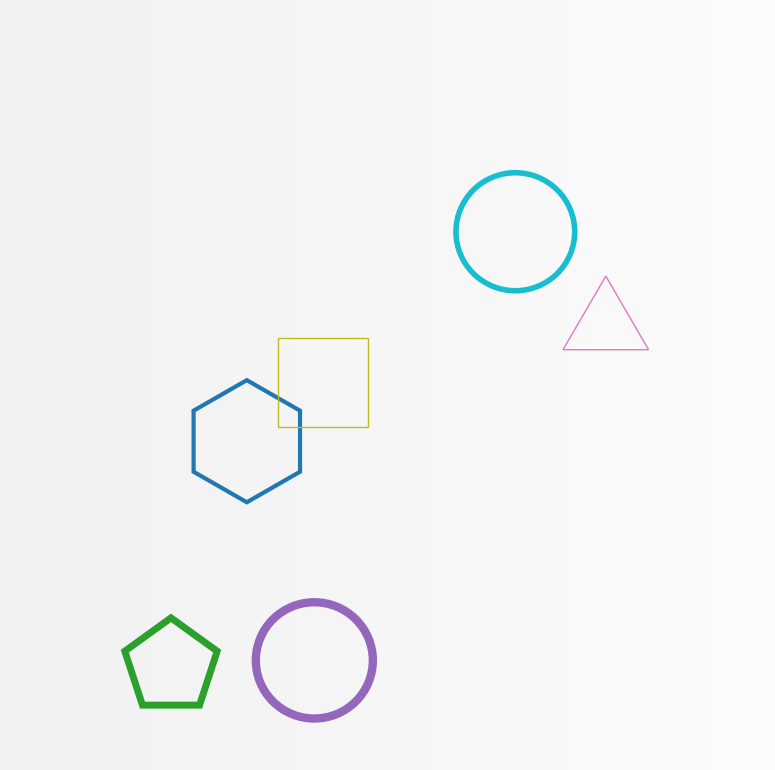[{"shape": "hexagon", "thickness": 1.5, "radius": 0.4, "center": [0.318, 0.427]}, {"shape": "pentagon", "thickness": 2.5, "radius": 0.31, "center": [0.221, 0.135]}, {"shape": "circle", "thickness": 3, "radius": 0.38, "center": [0.406, 0.142]}, {"shape": "triangle", "thickness": 0.5, "radius": 0.32, "center": [0.782, 0.578]}, {"shape": "square", "thickness": 0.5, "radius": 0.29, "center": [0.417, 0.503]}, {"shape": "circle", "thickness": 2, "radius": 0.38, "center": [0.665, 0.699]}]